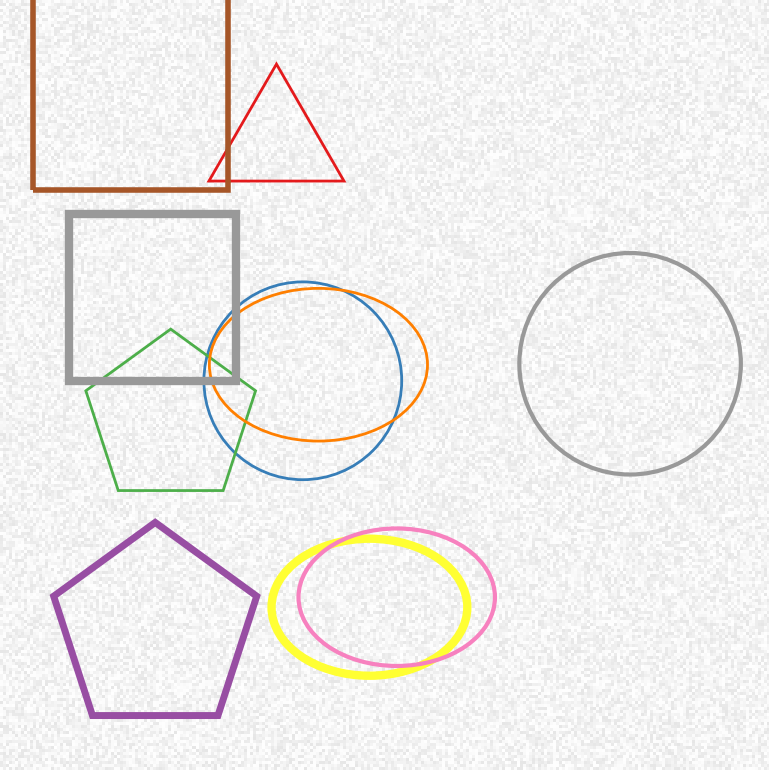[{"shape": "triangle", "thickness": 1, "radius": 0.51, "center": [0.359, 0.815]}, {"shape": "circle", "thickness": 1, "radius": 0.64, "center": [0.393, 0.505]}, {"shape": "pentagon", "thickness": 1, "radius": 0.58, "center": [0.222, 0.457]}, {"shape": "pentagon", "thickness": 2.5, "radius": 0.69, "center": [0.202, 0.183]}, {"shape": "oval", "thickness": 1, "radius": 0.71, "center": [0.414, 0.526]}, {"shape": "oval", "thickness": 3, "radius": 0.64, "center": [0.48, 0.211]}, {"shape": "square", "thickness": 2, "radius": 0.63, "center": [0.17, 0.88]}, {"shape": "oval", "thickness": 1.5, "radius": 0.64, "center": [0.515, 0.224]}, {"shape": "circle", "thickness": 1.5, "radius": 0.72, "center": [0.818, 0.528]}, {"shape": "square", "thickness": 3, "radius": 0.54, "center": [0.198, 0.614]}]